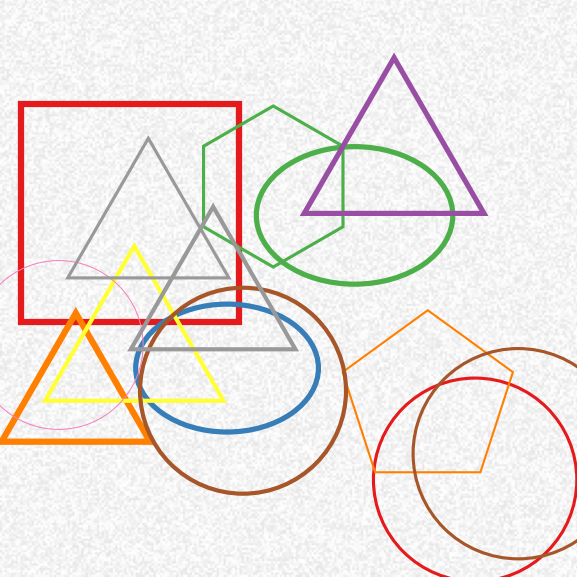[{"shape": "circle", "thickness": 1.5, "radius": 0.88, "center": [0.823, 0.168]}, {"shape": "square", "thickness": 3, "radius": 0.94, "center": [0.225, 0.63]}, {"shape": "oval", "thickness": 2.5, "radius": 0.79, "center": [0.393, 0.362]}, {"shape": "hexagon", "thickness": 1.5, "radius": 0.7, "center": [0.473, 0.676]}, {"shape": "oval", "thickness": 2.5, "radius": 0.85, "center": [0.614, 0.626]}, {"shape": "triangle", "thickness": 2.5, "radius": 0.9, "center": [0.682, 0.719]}, {"shape": "pentagon", "thickness": 1, "radius": 0.78, "center": [0.741, 0.307]}, {"shape": "triangle", "thickness": 3, "radius": 0.74, "center": [0.131, 0.309]}, {"shape": "triangle", "thickness": 2, "radius": 0.89, "center": [0.232, 0.394]}, {"shape": "circle", "thickness": 1.5, "radius": 0.91, "center": [0.897, 0.214]}, {"shape": "circle", "thickness": 2, "radius": 0.89, "center": [0.421, 0.323]}, {"shape": "circle", "thickness": 0.5, "radius": 0.73, "center": [0.102, 0.402]}, {"shape": "triangle", "thickness": 2, "radius": 0.82, "center": [0.369, 0.477]}, {"shape": "triangle", "thickness": 1.5, "radius": 0.81, "center": [0.257, 0.599]}]